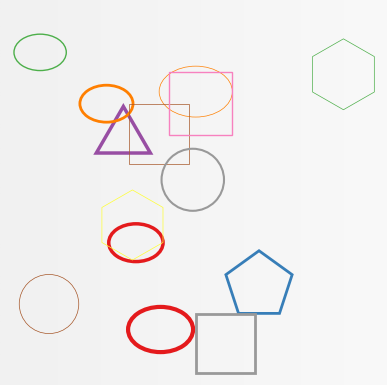[{"shape": "oval", "thickness": 2.5, "radius": 0.35, "center": [0.351, 0.37]}, {"shape": "oval", "thickness": 3, "radius": 0.42, "center": [0.414, 0.144]}, {"shape": "pentagon", "thickness": 2, "radius": 0.45, "center": [0.668, 0.259]}, {"shape": "oval", "thickness": 1, "radius": 0.34, "center": [0.104, 0.864]}, {"shape": "hexagon", "thickness": 0.5, "radius": 0.46, "center": [0.886, 0.807]}, {"shape": "triangle", "thickness": 2.5, "radius": 0.4, "center": [0.318, 0.643]}, {"shape": "oval", "thickness": 2, "radius": 0.34, "center": [0.275, 0.731]}, {"shape": "oval", "thickness": 0.5, "radius": 0.47, "center": [0.505, 0.762]}, {"shape": "hexagon", "thickness": 0.5, "radius": 0.46, "center": [0.342, 0.416]}, {"shape": "square", "thickness": 0.5, "radius": 0.39, "center": [0.411, 0.652]}, {"shape": "circle", "thickness": 0.5, "radius": 0.38, "center": [0.126, 0.21]}, {"shape": "square", "thickness": 1, "radius": 0.41, "center": [0.518, 0.732]}, {"shape": "circle", "thickness": 1.5, "radius": 0.4, "center": [0.497, 0.533]}, {"shape": "square", "thickness": 2, "radius": 0.38, "center": [0.583, 0.107]}]